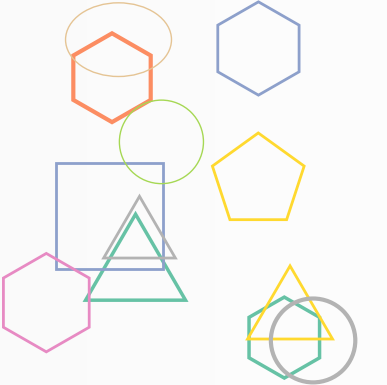[{"shape": "triangle", "thickness": 2.5, "radius": 0.74, "center": [0.35, 0.295]}, {"shape": "hexagon", "thickness": 2.5, "radius": 0.53, "center": [0.734, 0.123]}, {"shape": "hexagon", "thickness": 3, "radius": 0.58, "center": [0.289, 0.798]}, {"shape": "hexagon", "thickness": 2, "radius": 0.61, "center": [0.667, 0.874]}, {"shape": "square", "thickness": 2, "radius": 0.69, "center": [0.283, 0.44]}, {"shape": "hexagon", "thickness": 2, "radius": 0.64, "center": [0.119, 0.214]}, {"shape": "circle", "thickness": 1, "radius": 0.54, "center": [0.417, 0.631]}, {"shape": "triangle", "thickness": 2, "radius": 0.63, "center": [0.748, 0.183]}, {"shape": "pentagon", "thickness": 2, "radius": 0.62, "center": [0.667, 0.53]}, {"shape": "oval", "thickness": 1, "radius": 0.68, "center": [0.306, 0.897]}, {"shape": "triangle", "thickness": 2, "radius": 0.53, "center": [0.36, 0.383]}, {"shape": "circle", "thickness": 3, "radius": 0.54, "center": [0.808, 0.116]}]